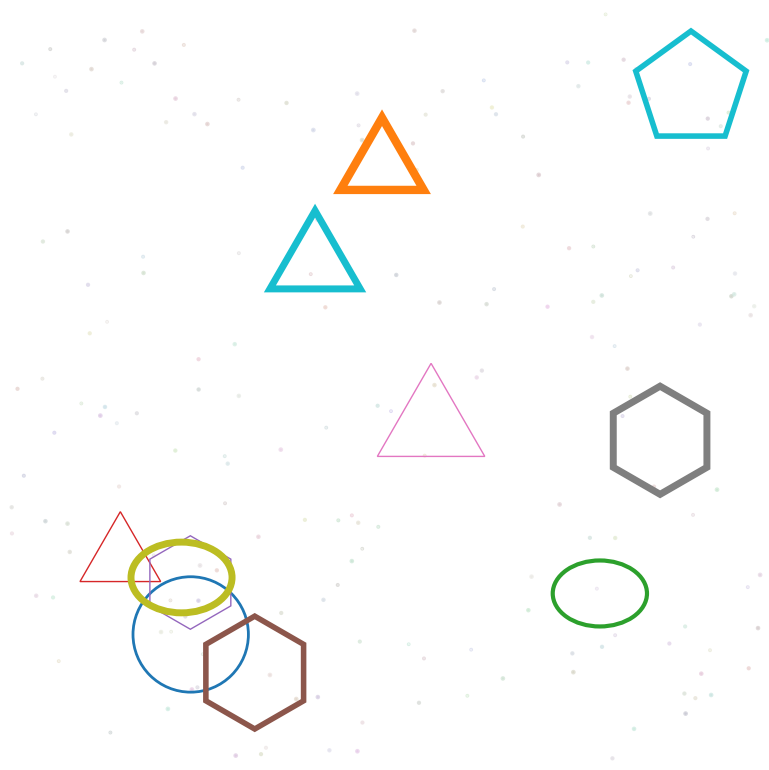[{"shape": "circle", "thickness": 1, "radius": 0.37, "center": [0.248, 0.176]}, {"shape": "triangle", "thickness": 3, "radius": 0.31, "center": [0.496, 0.785]}, {"shape": "oval", "thickness": 1.5, "radius": 0.31, "center": [0.779, 0.229]}, {"shape": "triangle", "thickness": 0.5, "radius": 0.3, "center": [0.156, 0.275]}, {"shape": "hexagon", "thickness": 0.5, "radius": 0.3, "center": [0.247, 0.243]}, {"shape": "hexagon", "thickness": 2, "radius": 0.37, "center": [0.331, 0.127]}, {"shape": "triangle", "thickness": 0.5, "radius": 0.4, "center": [0.56, 0.448]}, {"shape": "hexagon", "thickness": 2.5, "radius": 0.35, "center": [0.857, 0.428]}, {"shape": "oval", "thickness": 2.5, "radius": 0.33, "center": [0.236, 0.25]}, {"shape": "pentagon", "thickness": 2, "radius": 0.38, "center": [0.897, 0.884]}, {"shape": "triangle", "thickness": 2.5, "radius": 0.34, "center": [0.409, 0.659]}]